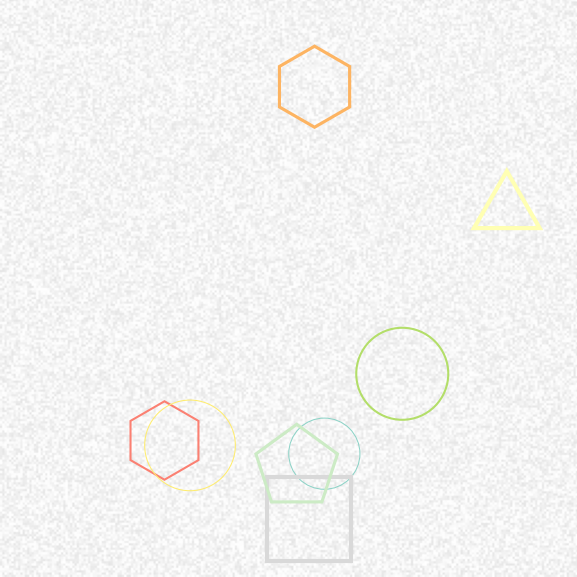[{"shape": "circle", "thickness": 0.5, "radius": 0.31, "center": [0.562, 0.214]}, {"shape": "triangle", "thickness": 2, "radius": 0.33, "center": [0.878, 0.637]}, {"shape": "hexagon", "thickness": 1, "radius": 0.34, "center": [0.285, 0.236]}, {"shape": "hexagon", "thickness": 1.5, "radius": 0.35, "center": [0.545, 0.849]}, {"shape": "circle", "thickness": 1, "radius": 0.4, "center": [0.697, 0.352]}, {"shape": "square", "thickness": 2, "radius": 0.36, "center": [0.535, 0.1]}, {"shape": "pentagon", "thickness": 1.5, "radius": 0.37, "center": [0.514, 0.19]}, {"shape": "circle", "thickness": 0.5, "radius": 0.39, "center": [0.329, 0.228]}]